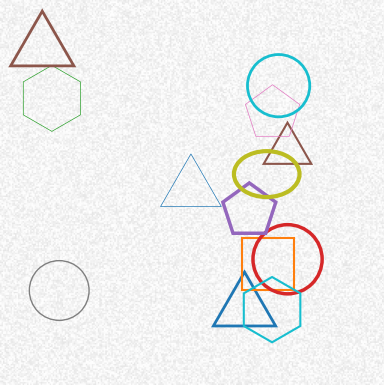[{"shape": "triangle", "thickness": 0.5, "radius": 0.46, "center": [0.496, 0.509]}, {"shape": "triangle", "thickness": 2, "radius": 0.47, "center": [0.635, 0.2]}, {"shape": "square", "thickness": 1.5, "radius": 0.33, "center": [0.696, 0.314]}, {"shape": "hexagon", "thickness": 0.5, "radius": 0.43, "center": [0.135, 0.745]}, {"shape": "circle", "thickness": 2.5, "radius": 0.45, "center": [0.747, 0.327]}, {"shape": "pentagon", "thickness": 2.5, "radius": 0.36, "center": [0.648, 0.453]}, {"shape": "triangle", "thickness": 2, "radius": 0.47, "center": [0.11, 0.876]}, {"shape": "triangle", "thickness": 1.5, "radius": 0.36, "center": [0.747, 0.61]}, {"shape": "pentagon", "thickness": 0.5, "radius": 0.37, "center": [0.708, 0.706]}, {"shape": "circle", "thickness": 1, "radius": 0.39, "center": [0.154, 0.245]}, {"shape": "oval", "thickness": 3, "radius": 0.43, "center": [0.693, 0.548]}, {"shape": "hexagon", "thickness": 1.5, "radius": 0.42, "center": [0.707, 0.196]}, {"shape": "circle", "thickness": 2, "radius": 0.4, "center": [0.724, 0.777]}]